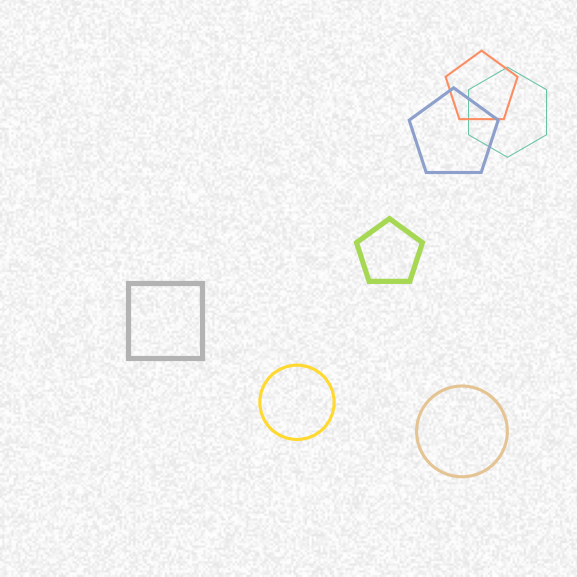[{"shape": "hexagon", "thickness": 0.5, "radius": 0.39, "center": [0.879, 0.805]}, {"shape": "pentagon", "thickness": 1, "radius": 0.33, "center": [0.834, 0.846]}, {"shape": "pentagon", "thickness": 1.5, "radius": 0.41, "center": [0.786, 0.766]}, {"shape": "pentagon", "thickness": 2.5, "radius": 0.3, "center": [0.674, 0.561]}, {"shape": "circle", "thickness": 1.5, "radius": 0.32, "center": [0.514, 0.302]}, {"shape": "circle", "thickness": 1.5, "radius": 0.39, "center": [0.8, 0.252]}, {"shape": "square", "thickness": 2.5, "radius": 0.32, "center": [0.286, 0.444]}]